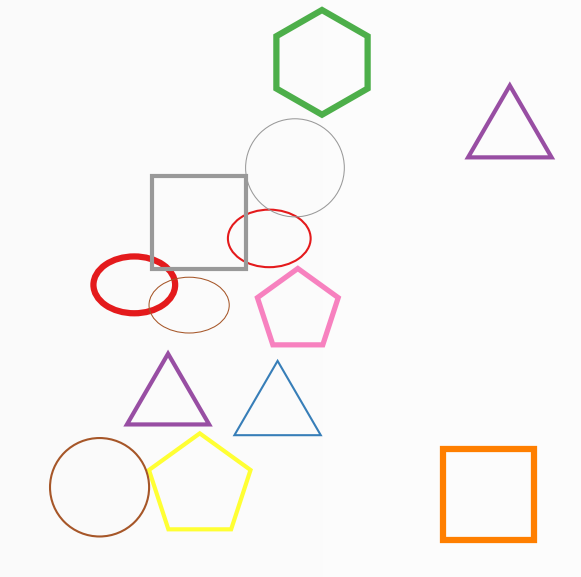[{"shape": "oval", "thickness": 1, "radius": 0.36, "center": [0.463, 0.586]}, {"shape": "oval", "thickness": 3, "radius": 0.35, "center": [0.231, 0.506]}, {"shape": "triangle", "thickness": 1, "radius": 0.43, "center": [0.478, 0.288]}, {"shape": "hexagon", "thickness": 3, "radius": 0.45, "center": [0.554, 0.891]}, {"shape": "triangle", "thickness": 2, "radius": 0.41, "center": [0.289, 0.305]}, {"shape": "triangle", "thickness": 2, "radius": 0.41, "center": [0.877, 0.768]}, {"shape": "square", "thickness": 3, "radius": 0.39, "center": [0.84, 0.143]}, {"shape": "pentagon", "thickness": 2, "radius": 0.46, "center": [0.344, 0.157]}, {"shape": "circle", "thickness": 1, "radius": 0.43, "center": [0.171, 0.155]}, {"shape": "oval", "thickness": 0.5, "radius": 0.34, "center": [0.325, 0.471]}, {"shape": "pentagon", "thickness": 2.5, "radius": 0.37, "center": [0.512, 0.461]}, {"shape": "square", "thickness": 2, "radius": 0.4, "center": [0.342, 0.613]}, {"shape": "circle", "thickness": 0.5, "radius": 0.42, "center": [0.507, 0.709]}]